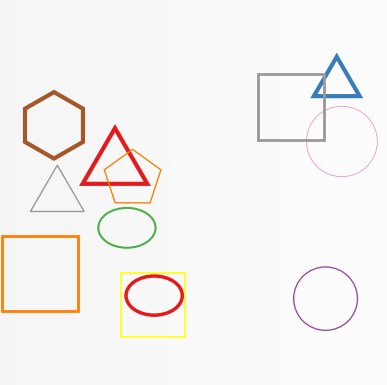[{"shape": "triangle", "thickness": 3, "radius": 0.48, "center": [0.297, 0.571]}, {"shape": "oval", "thickness": 2.5, "radius": 0.36, "center": [0.398, 0.232]}, {"shape": "triangle", "thickness": 3, "radius": 0.34, "center": [0.869, 0.784]}, {"shape": "oval", "thickness": 1.5, "radius": 0.37, "center": [0.328, 0.408]}, {"shape": "circle", "thickness": 1, "radius": 0.41, "center": [0.84, 0.224]}, {"shape": "pentagon", "thickness": 1, "radius": 0.38, "center": [0.342, 0.535]}, {"shape": "square", "thickness": 2, "radius": 0.49, "center": [0.103, 0.289]}, {"shape": "square", "thickness": 1.5, "radius": 0.41, "center": [0.394, 0.208]}, {"shape": "hexagon", "thickness": 3, "radius": 0.43, "center": [0.139, 0.674]}, {"shape": "circle", "thickness": 0.5, "radius": 0.46, "center": [0.882, 0.633]}, {"shape": "triangle", "thickness": 1, "radius": 0.4, "center": [0.148, 0.491]}, {"shape": "square", "thickness": 2, "radius": 0.43, "center": [0.751, 0.722]}]